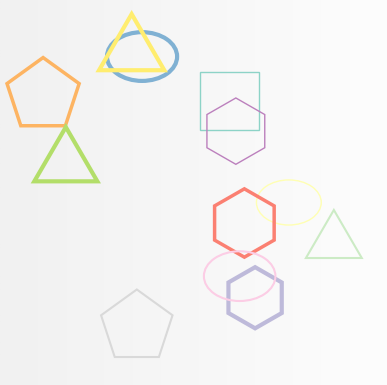[{"shape": "square", "thickness": 1, "radius": 0.38, "center": [0.593, 0.738]}, {"shape": "oval", "thickness": 1, "radius": 0.42, "center": [0.745, 0.474]}, {"shape": "hexagon", "thickness": 3, "radius": 0.4, "center": [0.658, 0.227]}, {"shape": "hexagon", "thickness": 2.5, "radius": 0.44, "center": [0.631, 0.421]}, {"shape": "oval", "thickness": 3, "radius": 0.45, "center": [0.367, 0.853]}, {"shape": "pentagon", "thickness": 2.5, "radius": 0.49, "center": [0.111, 0.753]}, {"shape": "triangle", "thickness": 3, "radius": 0.47, "center": [0.17, 0.576]}, {"shape": "oval", "thickness": 1.5, "radius": 0.46, "center": [0.618, 0.283]}, {"shape": "pentagon", "thickness": 1.5, "radius": 0.48, "center": [0.353, 0.151]}, {"shape": "hexagon", "thickness": 1, "radius": 0.43, "center": [0.609, 0.659]}, {"shape": "triangle", "thickness": 1.5, "radius": 0.42, "center": [0.862, 0.371]}, {"shape": "triangle", "thickness": 3, "radius": 0.49, "center": [0.34, 0.866]}]